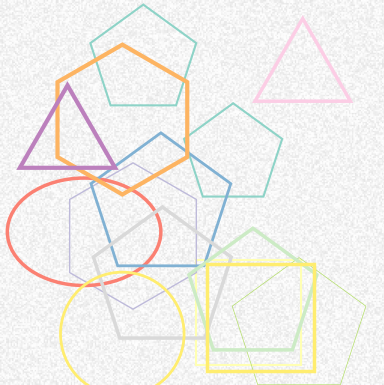[{"shape": "pentagon", "thickness": 1.5, "radius": 0.72, "center": [0.372, 0.843]}, {"shape": "pentagon", "thickness": 1.5, "radius": 0.67, "center": [0.606, 0.598]}, {"shape": "square", "thickness": 1.5, "radius": 0.68, "center": [0.645, 0.188]}, {"shape": "hexagon", "thickness": 1, "radius": 0.95, "center": [0.345, 0.387]}, {"shape": "oval", "thickness": 2.5, "radius": 1.0, "center": [0.218, 0.398]}, {"shape": "pentagon", "thickness": 2, "radius": 0.95, "center": [0.418, 0.464]}, {"shape": "hexagon", "thickness": 3, "radius": 0.97, "center": [0.318, 0.689]}, {"shape": "pentagon", "thickness": 0.5, "radius": 0.91, "center": [0.777, 0.148]}, {"shape": "triangle", "thickness": 2.5, "radius": 0.72, "center": [0.786, 0.809]}, {"shape": "pentagon", "thickness": 2.5, "radius": 0.94, "center": [0.422, 0.274]}, {"shape": "triangle", "thickness": 3, "radius": 0.71, "center": [0.175, 0.636]}, {"shape": "pentagon", "thickness": 2.5, "radius": 0.87, "center": [0.657, 0.232]}, {"shape": "square", "thickness": 2.5, "radius": 0.69, "center": [0.677, 0.176]}, {"shape": "circle", "thickness": 2, "radius": 0.8, "center": [0.318, 0.133]}]